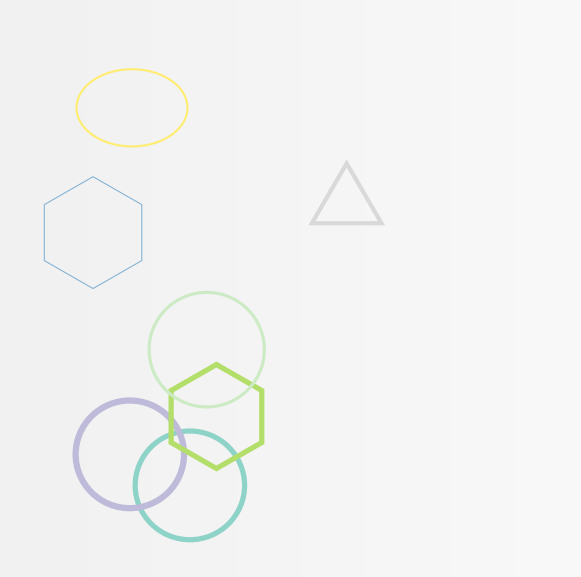[{"shape": "circle", "thickness": 2.5, "radius": 0.47, "center": [0.327, 0.159]}, {"shape": "circle", "thickness": 3, "radius": 0.47, "center": [0.223, 0.212]}, {"shape": "hexagon", "thickness": 0.5, "radius": 0.48, "center": [0.16, 0.596]}, {"shape": "hexagon", "thickness": 2.5, "radius": 0.45, "center": [0.372, 0.278]}, {"shape": "triangle", "thickness": 2, "radius": 0.35, "center": [0.596, 0.647]}, {"shape": "circle", "thickness": 1.5, "radius": 0.5, "center": [0.356, 0.394]}, {"shape": "oval", "thickness": 1, "radius": 0.48, "center": [0.227, 0.812]}]